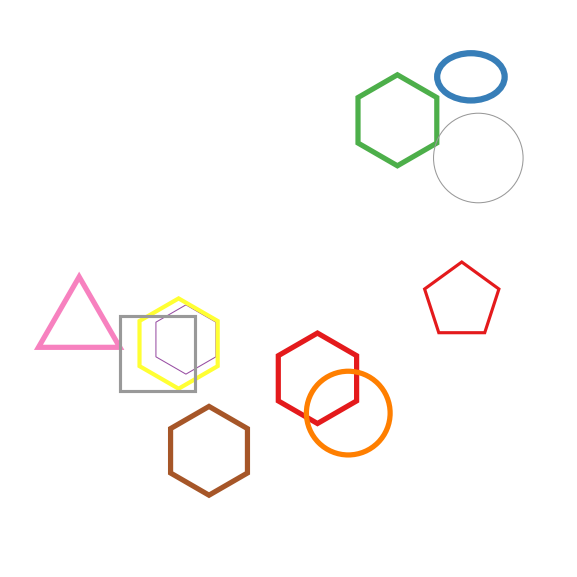[{"shape": "pentagon", "thickness": 1.5, "radius": 0.34, "center": [0.8, 0.478]}, {"shape": "hexagon", "thickness": 2.5, "radius": 0.39, "center": [0.55, 0.344]}, {"shape": "oval", "thickness": 3, "radius": 0.29, "center": [0.815, 0.866]}, {"shape": "hexagon", "thickness": 2.5, "radius": 0.39, "center": [0.688, 0.791]}, {"shape": "hexagon", "thickness": 0.5, "radius": 0.3, "center": [0.322, 0.411]}, {"shape": "circle", "thickness": 2.5, "radius": 0.36, "center": [0.603, 0.284]}, {"shape": "hexagon", "thickness": 2, "radius": 0.39, "center": [0.309, 0.404]}, {"shape": "hexagon", "thickness": 2.5, "radius": 0.38, "center": [0.362, 0.219]}, {"shape": "triangle", "thickness": 2.5, "radius": 0.41, "center": [0.137, 0.438]}, {"shape": "circle", "thickness": 0.5, "radius": 0.39, "center": [0.828, 0.726]}, {"shape": "square", "thickness": 1.5, "radius": 0.32, "center": [0.273, 0.387]}]